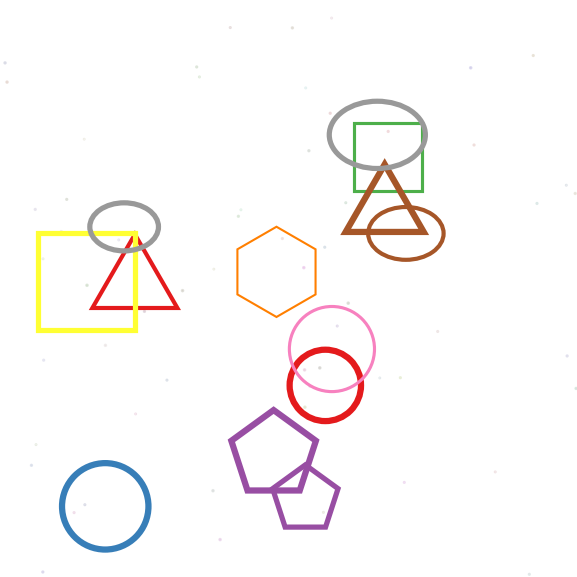[{"shape": "circle", "thickness": 3, "radius": 0.31, "center": [0.563, 0.332]}, {"shape": "triangle", "thickness": 2, "radius": 0.42, "center": [0.234, 0.508]}, {"shape": "circle", "thickness": 3, "radius": 0.37, "center": [0.182, 0.122]}, {"shape": "square", "thickness": 1.5, "radius": 0.29, "center": [0.671, 0.727]}, {"shape": "pentagon", "thickness": 2.5, "radius": 0.3, "center": [0.529, 0.135]}, {"shape": "pentagon", "thickness": 3, "radius": 0.38, "center": [0.474, 0.212]}, {"shape": "hexagon", "thickness": 1, "radius": 0.39, "center": [0.479, 0.528]}, {"shape": "square", "thickness": 2.5, "radius": 0.42, "center": [0.15, 0.511]}, {"shape": "oval", "thickness": 2, "radius": 0.33, "center": [0.703, 0.595]}, {"shape": "triangle", "thickness": 3, "radius": 0.39, "center": [0.666, 0.637]}, {"shape": "circle", "thickness": 1.5, "radius": 0.37, "center": [0.575, 0.395]}, {"shape": "oval", "thickness": 2.5, "radius": 0.42, "center": [0.653, 0.766]}, {"shape": "oval", "thickness": 2.5, "radius": 0.3, "center": [0.215, 0.606]}]